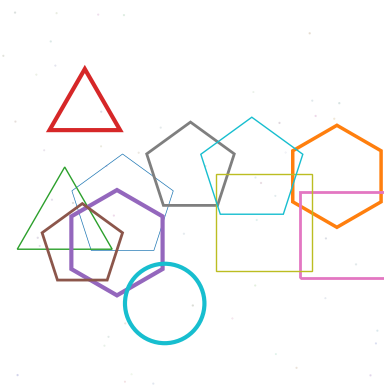[{"shape": "pentagon", "thickness": 0.5, "radius": 0.69, "center": [0.318, 0.462]}, {"shape": "hexagon", "thickness": 2.5, "radius": 0.66, "center": [0.875, 0.542]}, {"shape": "triangle", "thickness": 1, "radius": 0.71, "center": [0.168, 0.424]}, {"shape": "triangle", "thickness": 3, "radius": 0.53, "center": [0.22, 0.715]}, {"shape": "hexagon", "thickness": 3, "radius": 0.68, "center": [0.304, 0.37]}, {"shape": "pentagon", "thickness": 2, "radius": 0.55, "center": [0.214, 0.361]}, {"shape": "square", "thickness": 2, "radius": 0.56, "center": [0.89, 0.389]}, {"shape": "pentagon", "thickness": 2, "radius": 0.6, "center": [0.495, 0.563]}, {"shape": "square", "thickness": 1, "radius": 0.63, "center": [0.686, 0.422]}, {"shape": "pentagon", "thickness": 1, "radius": 0.7, "center": [0.654, 0.556]}, {"shape": "circle", "thickness": 3, "radius": 0.52, "center": [0.428, 0.212]}]